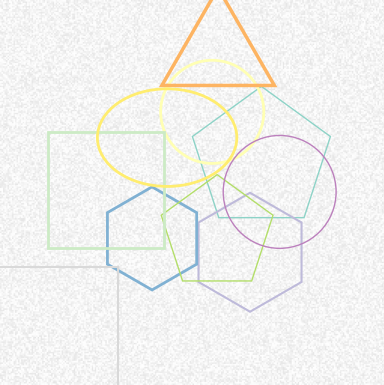[{"shape": "pentagon", "thickness": 1, "radius": 0.94, "center": [0.679, 0.587]}, {"shape": "circle", "thickness": 2, "radius": 0.67, "center": [0.551, 0.71]}, {"shape": "hexagon", "thickness": 1.5, "radius": 0.77, "center": [0.649, 0.345]}, {"shape": "hexagon", "thickness": 2, "radius": 0.67, "center": [0.395, 0.381]}, {"shape": "triangle", "thickness": 2.5, "radius": 0.84, "center": [0.567, 0.862]}, {"shape": "pentagon", "thickness": 1, "radius": 0.76, "center": [0.564, 0.394]}, {"shape": "square", "thickness": 1.5, "radius": 0.77, "center": [0.152, 0.15]}, {"shape": "circle", "thickness": 1, "radius": 0.73, "center": [0.726, 0.502]}, {"shape": "square", "thickness": 2, "radius": 0.75, "center": [0.276, 0.507]}, {"shape": "oval", "thickness": 2, "radius": 0.91, "center": [0.434, 0.643]}]